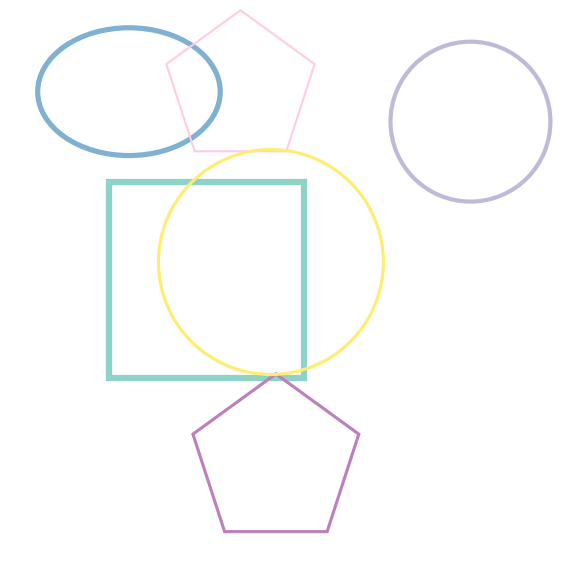[{"shape": "square", "thickness": 3, "radius": 0.85, "center": [0.357, 0.514]}, {"shape": "circle", "thickness": 2, "radius": 0.69, "center": [0.815, 0.789]}, {"shape": "oval", "thickness": 2.5, "radius": 0.79, "center": [0.223, 0.84]}, {"shape": "pentagon", "thickness": 1, "radius": 0.68, "center": [0.416, 0.846]}, {"shape": "pentagon", "thickness": 1.5, "radius": 0.76, "center": [0.478, 0.201]}, {"shape": "circle", "thickness": 1.5, "radius": 0.97, "center": [0.469, 0.545]}]